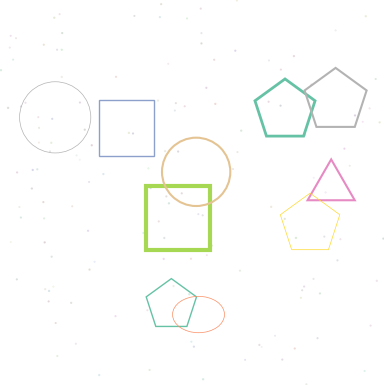[{"shape": "pentagon", "thickness": 2, "radius": 0.41, "center": [0.74, 0.713]}, {"shape": "pentagon", "thickness": 1, "radius": 0.34, "center": [0.445, 0.208]}, {"shape": "oval", "thickness": 0.5, "radius": 0.34, "center": [0.516, 0.183]}, {"shape": "square", "thickness": 1, "radius": 0.36, "center": [0.328, 0.668]}, {"shape": "triangle", "thickness": 1.5, "radius": 0.35, "center": [0.86, 0.515]}, {"shape": "square", "thickness": 3, "radius": 0.42, "center": [0.463, 0.434]}, {"shape": "pentagon", "thickness": 0.5, "radius": 0.41, "center": [0.805, 0.417]}, {"shape": "circle", "thickness": 1.5, "radius": 0.44, "center": [0.509, 0.554]}, {"shape": "circle", "thickness": 0.5, "radius": 0.46, "center": [0.143, 0.695]}, {"shape": "pentagon", "thickness": 1.5, "radius": 0.42, "center": [0.872, 0.739]}]